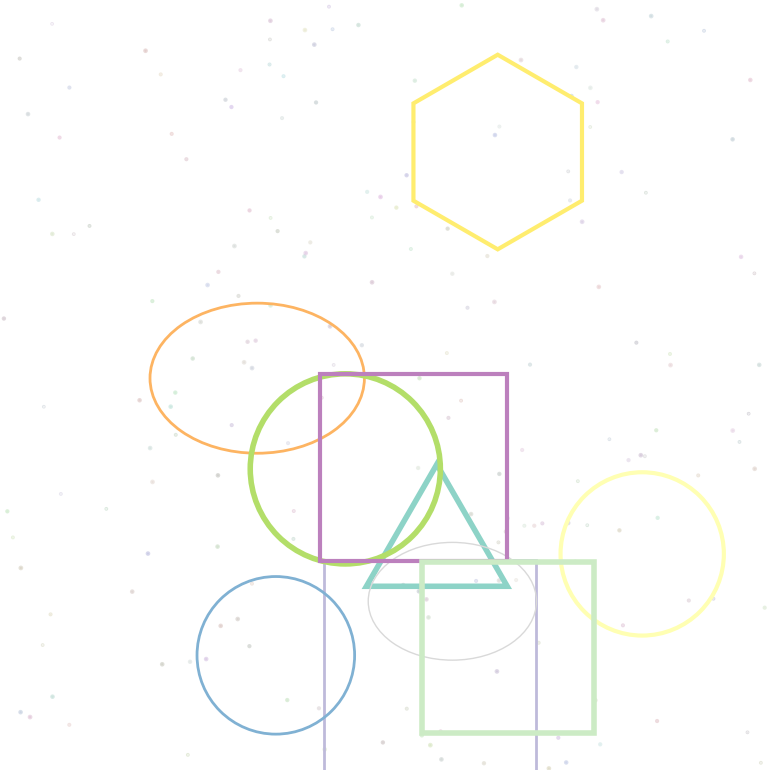[{"shape": "triangle", "thickness": 2, "radius": 0.53, "center": [0.567, 0.291]}, {"shape": "circle", "thickness": 1.5, "radius": 0.53, "center": [0.834, 0.281]}, {"shape": "square", "thickness": 1, "radius": 0.69, "center": [0.559, 0.135]}, {"shape": "circle", "thickness": 1, "radius": 0.51, "center": [0.358, 0.149]}, {"shape": "oval", "thickness": 1, "radius": 0.7, "center": [0.334, 0.509]}, {"shape": "circle", "thickness": 2, "radius": 0.62, "center": [0.448, 0.391]}, {"shape": "oval", "thickness": 0.5, "radius": 0.55, "center": [0.587, 0.219]}, {"shape": "square", "thickness": 1.5, "radius": 0.61, "center": [0.537, 0.392]}, {"shape": "square", "thickness": 2, "radius": 0.56, "center": [0.66, 0.159]}, {"shape": "hexagon", "thickness": 1.5, "radius": 0.63, "center": [0.646, 0.803]}]